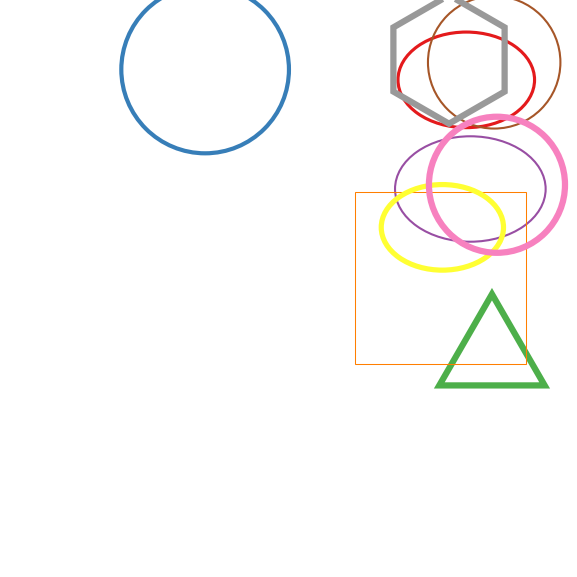[{"shape": "oval", "thickness": 1.5, "radius": 0.59, "center": [0.807, 0.861]}, {"shape": "circle", "thickness": 2, "radius": 0.73, "center": [0.355, 0.879]}, {"shape": "triangle", "thickness": 3, "radius": 0.53, "center": [0.852, 0.384]}, {"shape": "oval", "thickness": 1, "radius": 0.65, "center": [0.814, 0.672]}, {"shape": "square", "thickness": 0.5, "radius": 0.74, "center": [0.763, 0.517]}, {"shape": "oval", "thickness": 2.5, "radius": 0.53, "center": [0.766, 0.605]}, {"shape": "circle", "thickness": 1, "radius": 0.57, "center": [0.856, 0.891]}, {"shape": "circle", "thickness": 3, "radius": 0.59, "center": [0.861, 0.679]}, {"shape": "hexagon", "thickness": 3, "radius": 0.56, "center": [0.778, 0.896]}]